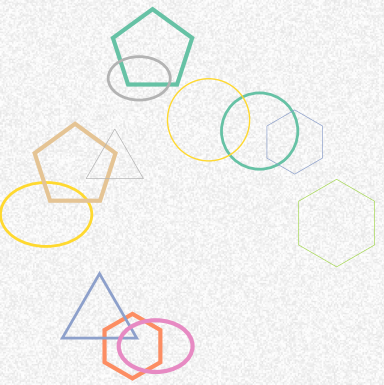[{"shape": "circle", "thickness": 2, "radius": 0.5, "center": [0.674, 0.66]}, {"shape": "pentagon", "thickness": 3, "radius": 0.54, "center": [0.396, 0.868]}, {"shape": "hexagon", "thickness": 3, "radius": 0.42, "center": [0.344, 0.101]}, {"shape": "triangle", "thickness": 2, "radius": 0.56, "center": [0.259, 0.178]}, {"shape": "hexagon", "thickness": 0.5, "radius": 0.42, "center": [0.765, 0.631]}, {"shape": "oval", "thickness": 3, "radius": 0.48, "center": [0.404, 0.101]}, {"shape": "hexagon", "thickness": 0.5, "radius": 0.57, "center": [0.874, 0.421]}, {"shape": "circle", "thickness": 1, "radius": 0.53, "center": [0.542, 0.689]}, {"shape": "oval", "thickness": 2, "radius": 0.59, "center": [0.12, 0.443]}, {"shape": "pentagon", "thickness": 3, "radius": 0.55, "center": [0.195, 0.568]}, {"shape": "oval", "thickness": 2, "radius": 0.4, "center": [0.362, 0.796]}, {"shape": "triangle", "thickness": 0.5, "radius": 0.43, "center": [0.298, 0.579]}]